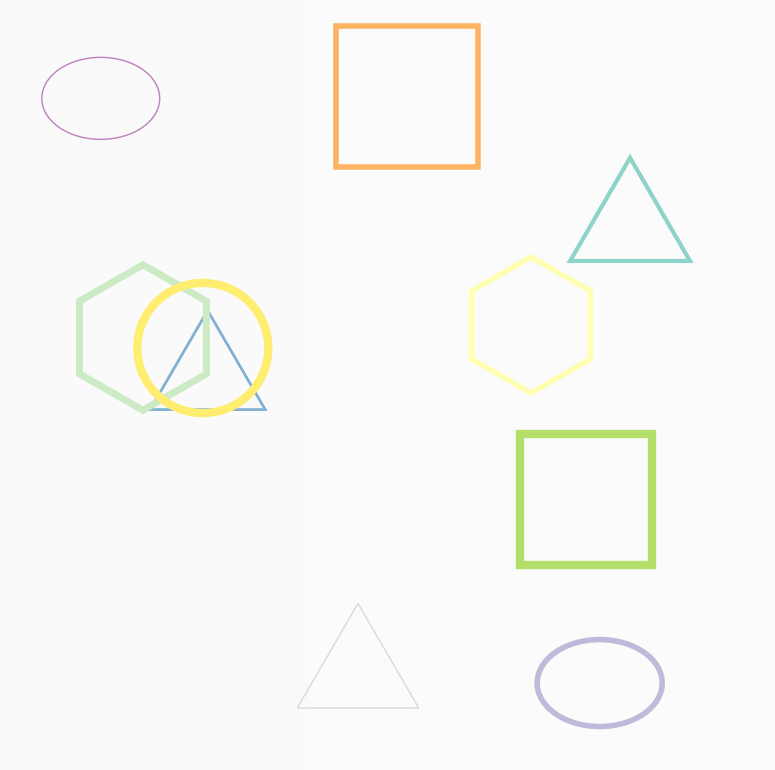[{"shape": "triangle", "thickness": 1.5, "radius": 0.45, "center": [0.813, 0.706]}, {"shape": "hexagon", "thickness": 2, "radius": 0.44, "center": [0.685, 0.578]}, {"shape": "oval", "thickness": 2, "radius": 0.4, "center": [0.774, 0.113]}, {"shape": "triangle", "thickness": 1, "radius": 0.43, "center": [0.268, 0.511]}, {"shape": "square", "thickness": 2, "radius": 0.46, "center": [0.525, 0.875]}, {"shape": "square", "thickness": 3, "radius": 0.43, "center": [0.756, 0.351]}, {"shape": "triangle", "thickness": 0.5, "radius": 0.45, "center": [0.462, 0.126]}, {"shape": "oval", "thickness": 0.5, "radius": 0.38, "center": [0.13, 0.872]}, {"shape": "hexagon", "thickness": 2.5, "radius": 0.47, "center": [0.184, 0.562]}, {"shape": "circle", "thickness": 3, "radius": 0.42, "center": [0.262, 0.548]}]